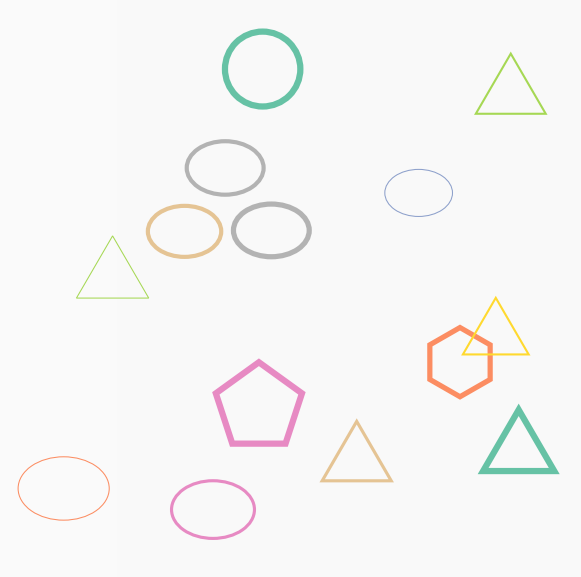[{"shape": "circle", "thickness": 3, "radius": 0.32, "center": [0.452, 0.88]}, {"shape": "triangle", "thickness": 3, "radius": 0.35, "center": [0.892, 0.219]}, {"shape": "hexagon", "thickness": 2.5, "radius": 0.3, "center": [0.791, 0.372]}, {"shape": "oval", "thickness": 0.5, "radius": 0.39, "center": [0.11, 0.153]}, {"shape": "oval", "thickness": 0.5, "radius": 0.29, "center": [0.72, 0.665]}, {"shape": "pentagon", "thickness": 3, "radius": 0.39, "center": [0.445, 0.294]}, {"shape": "oval", "thickness": 1.5, "radius": 0.36, "center": [0.366, 0.117]}, {"shape": "triangle", "thickness": 1, "radius": 0.35, "center": [0.879, 0.837]}, {"shape": "triangle", "thickness": 0.5, "radius": 0.36, "center": [0.194, 0.519]}, {"shape": "triangle", "thickness": 1, "radius": 0.33, "center": [0.853, 0.418]}, {"shape": "triangle", "thickness": 1.5, "radius": 0.34, "center": [0.614, 0.201]}, {"shape": "oval", "thickness": 2, "radius": 0.32, "center": [0.317, 0.598]}, {"shape": "oval", "thickness": 2.5, "radius": 0.33, "center": [0.467, 0.6]}, {"shape": "oval", "thickness": 2, "radius": 0.33, "center": [0.387, 0.708]}]